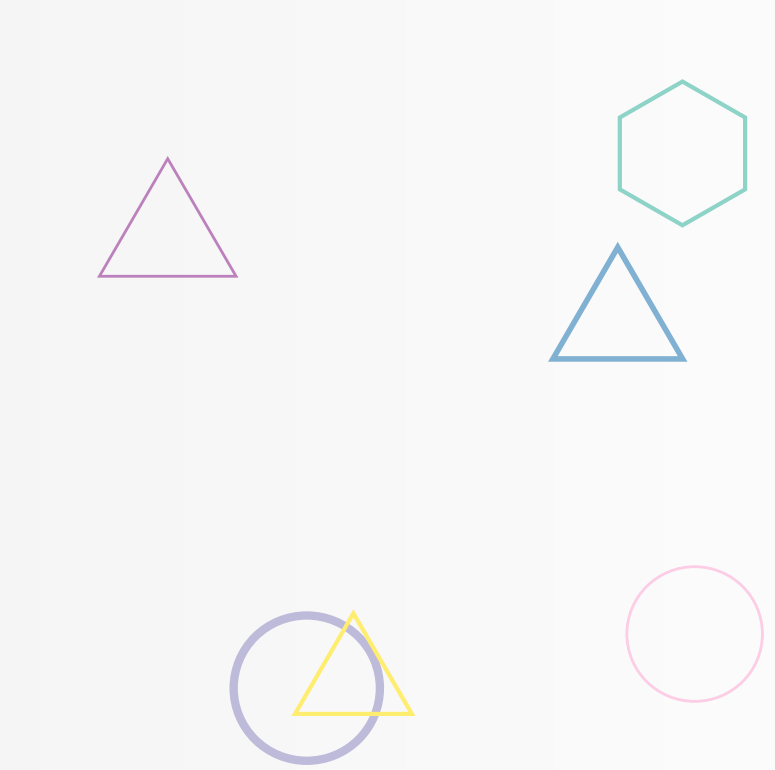[{"shape": "hexagon", "thickness": 1.5, "radius": 0.47, "center": [0.881, 0.801]}, {"shape": "circle", "thickness": 3, "radius": 0.47, "center": [0.396, 0.106]}, {"shape": "triangle", "thickness": 2, "radius": 0.48, "center": [0.797, 0.582]}, {"shape": "circle", "thickness": 1, "radius": 0.44, "center": [0.896, 0.177]}, {"shape": "triangle", "thickness": 1, "radius": 0.51, "center": [0.216, 0.692]}, {"shape": "triangle", "thickness": 1.5, "radius": 0.44, "center": [0.456, 0.116]}]